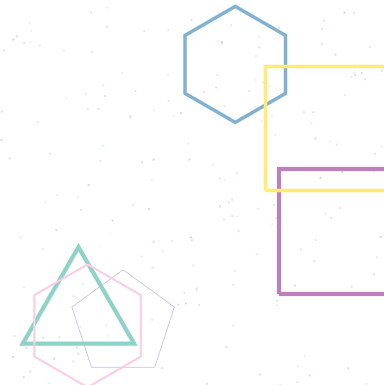[{"shape": "triangle", "thickness": 3, "radius": 0.84, "center": [0.204, 0.191]}, {"shape": "pentagon", "thickness": 0.5, "radius": 0.7, "center": [0.32, 0.159]}, {"shape": "hexagon", "thickness": 2.5, "radius": 0.75, "center": [0.611, 0.833]}, {"shape": "hexagon", "thickness": 1.5, "radius": 0.8, "center": [0.228, 0.154]}, {"shape": "square", "thickness": 3, "radius": 0.81, "center": [0.887, 0.398]}, {"shape": "square", "thickness": 2.5, "radius": 0.8, "center": [0.848, 0.668]}]